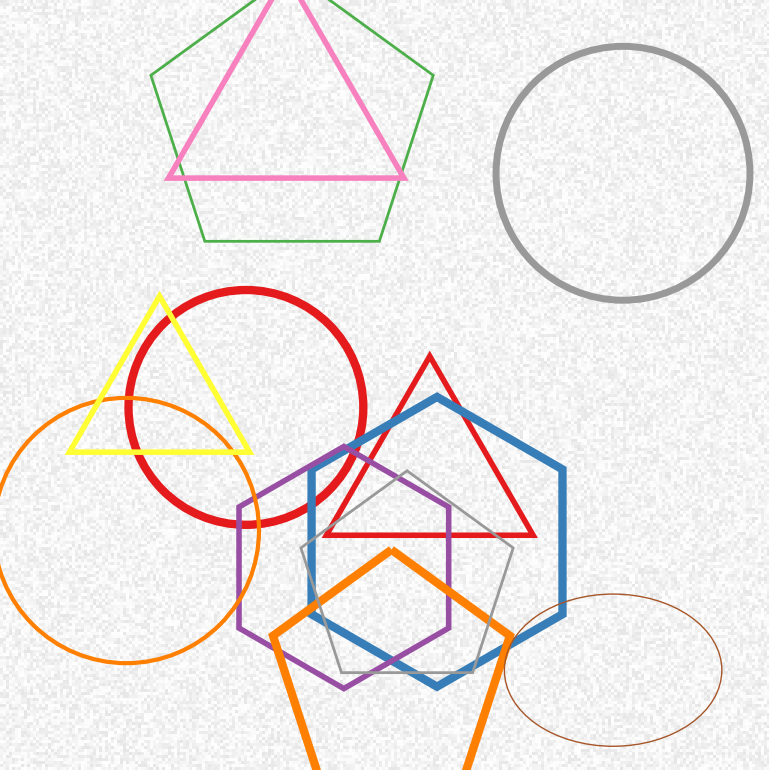[{"shape": "circle", "thickness": 3, "radius": 0.76, "center": [0.319, 0.471]}, {"shape": "triangle", "thickness": 2, "radius": 0.78, "center": [0.558, 0.382]}, {"shape": "hexagon", "thickness": 3, "radius": 0.94, "center": [0.568, 0.296]}, {"shape": "pentagon", "thickness": 1, "radius": 0.96, "center": [0.379, 0.843]}, {"shape": "hexagon", "thickness": 2, "radius": 0.79, "center": [0.447, 0.263]}, {"shape": "circle", "thickness": 1.5, "radius": 0.86, "center": [0.164, 0.311]}, {"shape": "pentagon", "thickness": 3, "radius": 0.81, "center": [0.508, 0.124]}, {"shape": "triangle", "thickness": 2, "radius": 0.68, "center": [0.207, 0.48]}, {"shape": "oval", "thickness": 0.5, "radius": 0.71, "center": [0.796, 0.13]}, {"shape": "triangle", "thickness": 2, "radius": 0.88, "center": [0.372, 0.857]}, {"shape": "circle", "thickness": 2.5, "radius": 0.82, "center": [0.809, 0.775]}, {"shape": "pentagon", "thickness": 1, "radius": 0.72, "center": [0.529, 0.244]}]